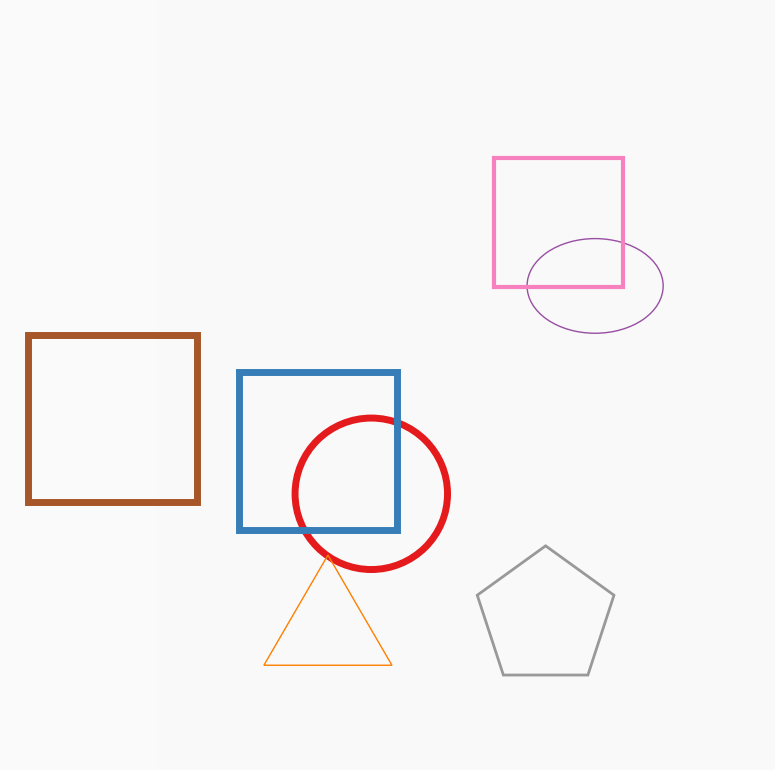[{"shape": "circle", "thickness": 2.5, "radius": 0.49, "center": [0.479, 0.359]}, {"shape": "square", "thickness": 2.5, "radius": 0.51, "center": [0.411, 0.414]}, {"shape": "oval", "thickness": 0.5, "radius": 0.44, "center": [0.768, 0.629]}, {"shape": "triangle", "thickness": 0.5, "radius": 0.48, "center": [0.423, 0.184]}, {"shape": "square", "thickness": 2.5, "radius": 0.54, "center": [0.145, 0.456]}, {"shape": "square", "thickness": 1.5, "radius": 0.42, "center": [0.721, 0.711]}, {"shape": "pentagon", "thickness": 1, "radius": 0.46, "center": [0.704, 0.198]}]